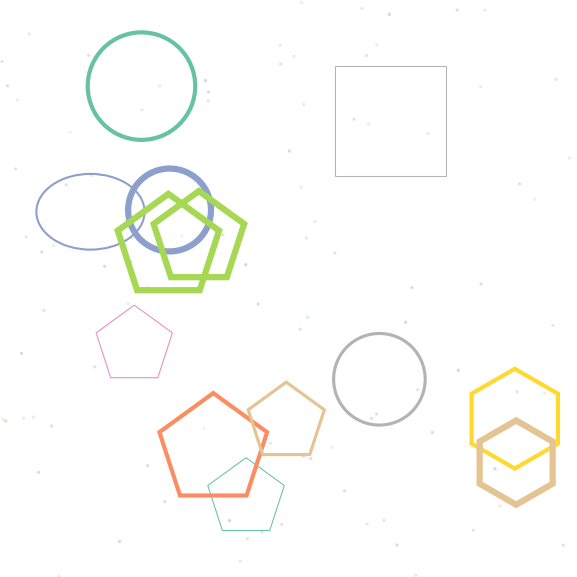[{"shape": "pentagon", "thickness": 0.5, "radius": 0.35, "center": [0.426, 0.137]}, {"shape": "circle", "thickness": 2, "radius": 0.47, "center": [0.245, 0.85]}, {"shape": "pentagon", "thickness": 2, "radius": 0.49, "center": [0.369, 0.22]}, {"shape": "oval", "thickness": 1, "radius": 0.47, "center": [0.157, 0.632]}, {"shape": "circle", "thickness": 3, "radius": 0.36, "center": [0.294, 0.636]}, {"shape": "pentagon", "thickness": 0.5, "radius": 0.35, "center": [0.232, 0.401]}, {"shape": "pentagon", "thickness": 3, "radius": 0.46, "center": [0.292, 0.571]}, {"shape": "pentagon", "thickness": 3, "radius": 0.41, "center": [0.344, 0.586]}, {"shape": "hexagon", "thickness": 2, "radius": 0.43, "center": [0.891, 0.274]}, {"shape": "pentagon", "thickness": 1.5, "radius": 0.35, "center": [0.496, 0.268]}, {"shape": "hexagon", "thickness": 3, "radius": 0.36, "center": [0.894, 0.198]}, {"shape": "circle", "thickness": 1.5, "radius": 0.4, "center": [0.657, 0.342]}, {"shape": "square", "thickness": 0.5, "radius": 0.48, "center": [0.676, 0.789]}]